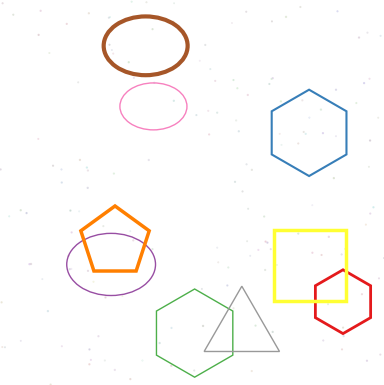[{"shape": "hexagon", "thickness": 2, "radius": 0.41, "center": [0.891, 0.216]}, {"shape": "hexagon", "thickness": 1.5, "radius": 0.56, "center": [0.803, 0.655]}, {"shape": "hexagon", "thickness": 1, "radius": 0.57, "center": [0.506, 0.135]}, {"shape": "oval", "thickness": 1, "radius": 0.58, "center": [0.289, 0.313]}, {"shape": "pentagon", "thickness": 2.5, "radius": 0.47, "center": [0.299, 0.372]}, {"shape": "square", "thickness": 2.5, "radius": 0.47, "center": [0.805, 0.311]}, {"shape": "oval", "thickness": 3, "radius": 0.55, "center": [0.378, 0.881]}, {"shape": "oval", "thickness": 1, "radius": 0.44, "center": [0.399, 0.724]}, {"shape": "triangle", "thickness": 1, "radius": 0.57, "center": [0.628, 0.144]}]